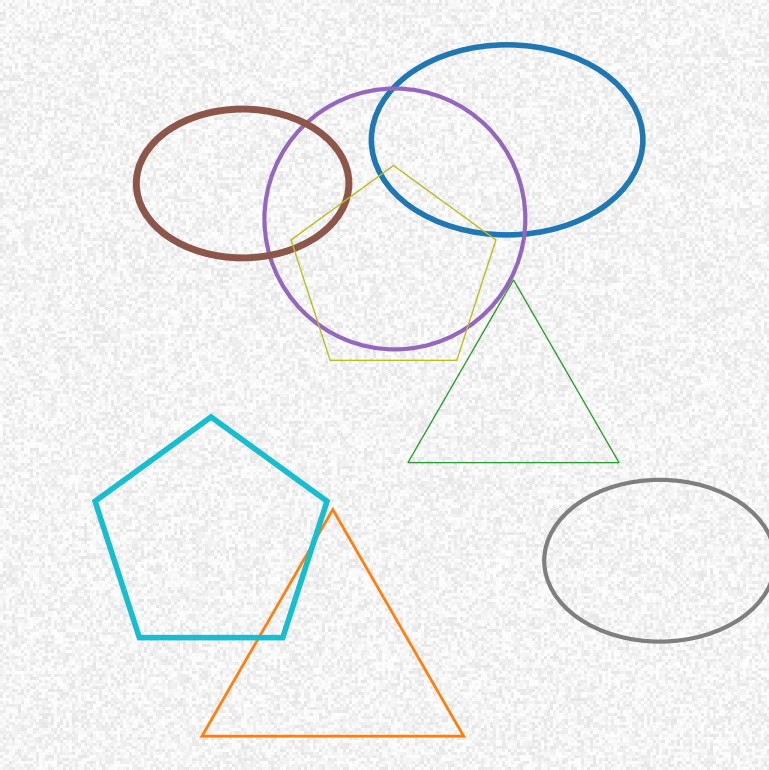[{"shape": "oval", "thickness": 2, "radius": 0.88, "center": [0.659, 0.818]}, {"shape": "triangle", "thickness": 1, "radius": 0.98, "center": [0.432, 0.142]}, {"shape": "triangle", "thickness": 0.5, "radius": 0.79, "center": [0.667, 0.478]}, {"shape": "circle", "thickness": 1.5, "radius": 0.85, "center": [0.513, 0.716]}, {"shape": "oval", "thickness": 2.5, "radius": 0.69, "center": [0.315, 0.762]}, {"shape": "oval", "thickness": 1.5, "radius": 0.75, "center": [0.857, 0.272]}, {"shape": "pentagon", "thickness": 0.5, "radius": 0.7, "center": [0.511, 0.645]}, {"shape": "pentagon", "thickness": 2, "radius": 0.79, "center": [0.274, 0.3]}]